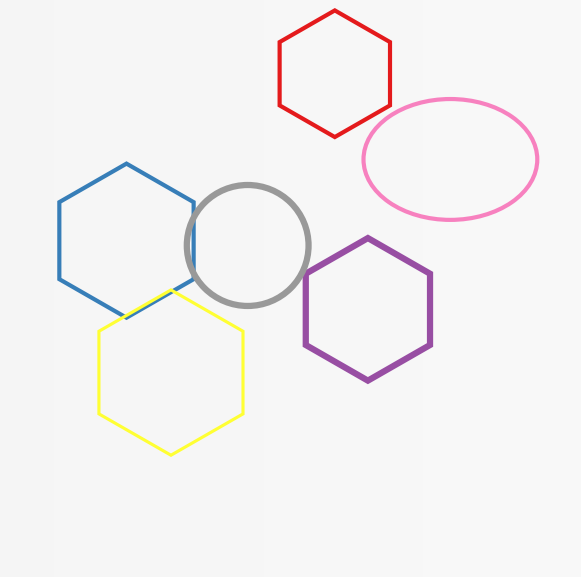[{"shape": "hexagon", "thickness": 2, "radius": 0.55, "center": [0.576, 0.871]}, {"shape": "hexagon", "thickness": 2, "radius": 0.67, "center": [0.218, 0.582]}, {"shape": "hexagon", "thickness": 3, "radius": 0.62, "center": [0.633, 0.463]}, {"shape": "hexagon", "thickness": 1.5, "radius": 0.72, "center": [0.294, 0.354]}, {"shape": "oval", "thickness": 2, "radius": 0.75, "center": [0.775, 0.723]}, {"shape": "circle", "thickness": 3, "radius": 0.52, "center": [0.426, 0.574]}]